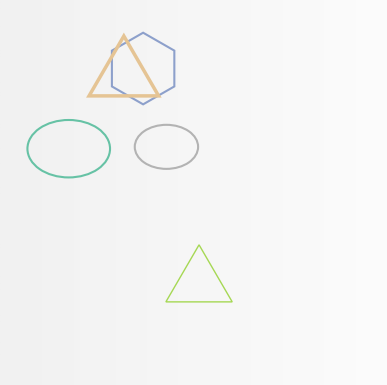[{"shape": "oval", "thickness": 1.5, "radius": 0.53, "center": [0.177, 0.614]}, {"shape": "hexagon", "thickness": 1.5, "radius": 0.47, "center": [0.369, 0.822]}, {"shape": "triangle", "thickness": 1, "radius": 0.49, "center": [0.514, 0.265]}, {"shape": "triangle", "thickness": 2.5, "radius": 0.52, "center": [0.32, 0.803]}, {"shape": "oval", "thickness": 1.5, "radius": 0.41, "center": [0.43, 0.619]}]